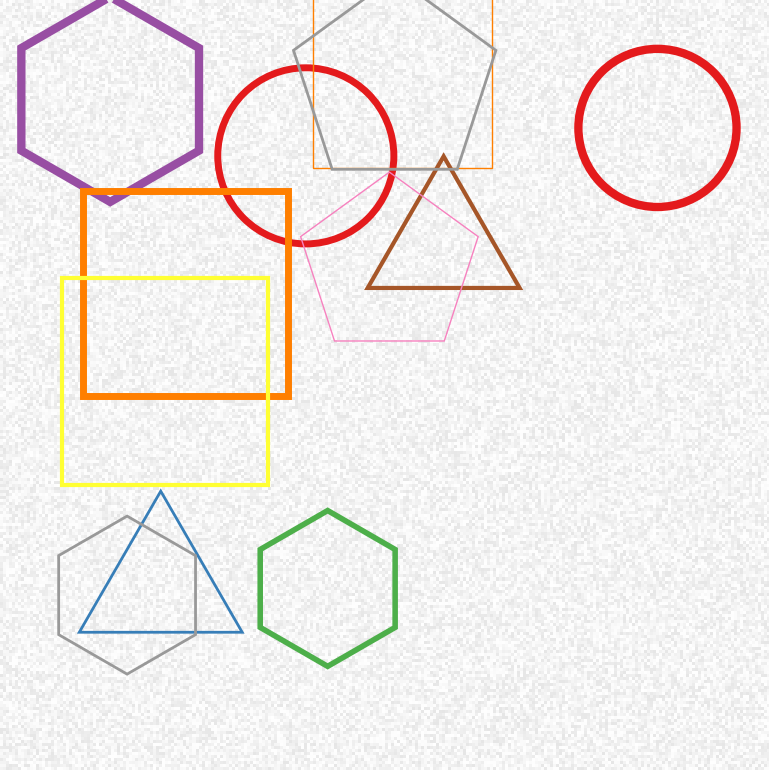[{"shape": "circle", "thickness": 3, "radius": 0.51, "center": [0.854, 0.834]}, {"shape": "circle", "thickness": 2.5, "radius": 0.57, "center": [0.397, 0.798]}, {"shape": "triangle", "thickness": 1, "radius": 0.61, "center": [0.209, 0.24]}, {"shape": "hexagon", "thickness": 2, "radius": 0.51, "center": [0.426, 0.236]}, {"shape": "hexagon", "thickness": 3, "radius": 0.67, "center": [0.143, 0.871]}, {"shape": "square", "thickness": 2.5, "radius": 0.66, "center": [0.241, 0.619]}, {"shape": "square", "thickness": 0.5, "radius": 0.58, "center": [0.522, 0.898]}, {"shape": "square", "thickness": 1.5, "radius": 0.67, "center": [0.214, 0.505]}, {"shape": "triangle", "thickness": 1.5, "radius": 0.57, "center": [0.576, 0.683]}, {"shape": "pentagon", "thickness": 0.5, "radius": 0.61, "center": [0.506, 0.655]}, {"shape": "pentagon", "thickness": 1, "radius": 0.69, "center": [0.513, 0.892]}, {"shape": "hexagon", "thickness": 1, "radius": 0.51, "center": [0.165, 0.227]}]